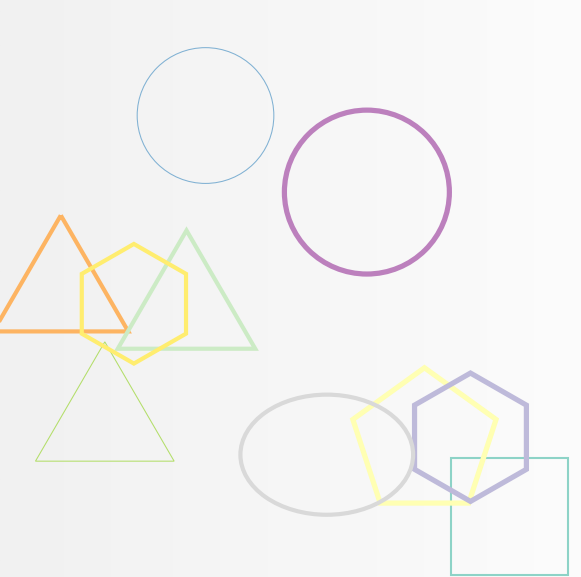[{"shape": "square", "thickness": 1, "radius": 0.5, "center": [0.876, 0.105]}, {"shape": "pentagon", "thickness": 2.5, "radius": 0.65, "center": [0.73, 0.233]}, {"shape": "hexagon", "thickness": 2.5, "radius": 0.56, "center": [0.809, 0.242]}, {"shape": "circle", "thickness": 0.5, "radius": 0.59, "center": [0.354, 0.799]}, {"shape": "triangle", "thickness": 2, "radius": 0.67, "center": [0.105, 0.492]}, {"shape": "triangle", "thickness": 0.5, "radius": 0.69, "center": [0.18, 0.269]}, {"shape": "oval", "thickness": 2, "radius": 0.74, "center": [0.562, 0.212]}, {"shape": "circle", "thickness": 2.5, "radius": 0.71, "center": [0.631, 0.667]}, {"shape": "triangle", "thickness": 2, "radius": 0.68, "center": [0.321, 0.464]}, {"shape": "hexagon", "thickness": 2, "radius": 0.52, "center": [0.23, 0.473]}]